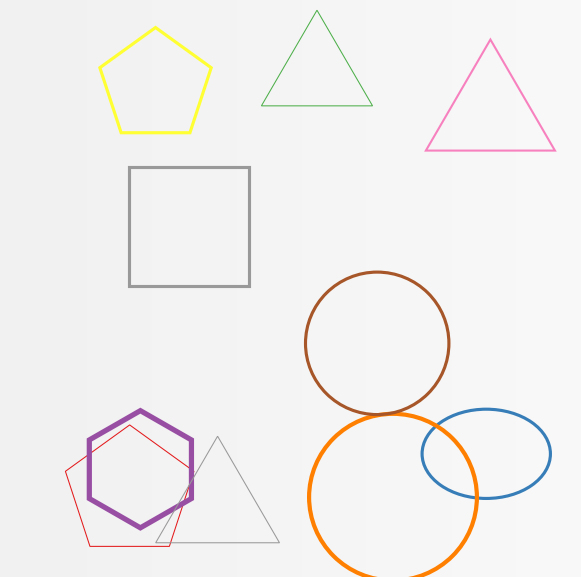[{"shape": "pentagon", "thickness": 0.5, "radius": 0.58, "center": [0.223, 0.147]}, {"shape": "oval", "thickness": 1.5, "radius": 0.55, "center": [0.837, 0.213]}, {"shape": "triangle", "thickness": 0.5, "radius": 0.55, "center": [0.545, 0.871]}, {"shape": "hexagon", "thickness": 2.5, "radius": 0.51, "center": [0.242, 0.187]}, {"shape": "circle", "thickness": 2, "radius": 0.72, "center": [0.676, 0.138]}, {"shape": "pentagon", "thickness": 1.5, "radius": 0.5, "center": [0.268, 0.851]}, {"shape": "circle", "thickness": 1.5, "radius": 0.62, "center": [0.649, 0.405]}, {"shape": "triangle", "thickness": 1, "radius": 0.64, "center": [0.844, 0.802]}, {"shape": "square", "thickness": 1.5, "radius": 0.51, "center": [0.325, 0.607]}, {"shape": "triangle", "thickness": 0.5, "radius": 0.62, "center": [0.374, 0.121]}]